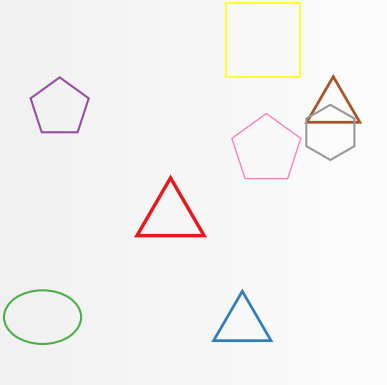[{"shape": "triangle", "thickness": 2.5, "radius": 0.5, "center": [0.44, 0.438]}, {"shape": "triangle", "thickness": 2, "radius": 0.43, "center": [0.625, 0.158]}, {"shape": "oval", "thickness": 1.5, "radius": 0.5, "center": [0.11, 0.176]}, {"shape": "pentagon", "thickness": 1.5, "radius": 0.39, "center": [0.154, 0.72]}, {"shape": "square", "thickness": 1.5, "radius": 0.48, "center": [0.679, 0.897]}, {"shape": "triangle", "thickness": 2, "radius": 0.4, "center": [0.86, 0.722]}, {"shape": "pentagon", "thickness": 1, "radius": 0.47, "center": [0.687, 0.612]}, {"shape": "hexagon", "thickness": 1.5, "radius": 0.36, "center": [0.853, 0.656]}]